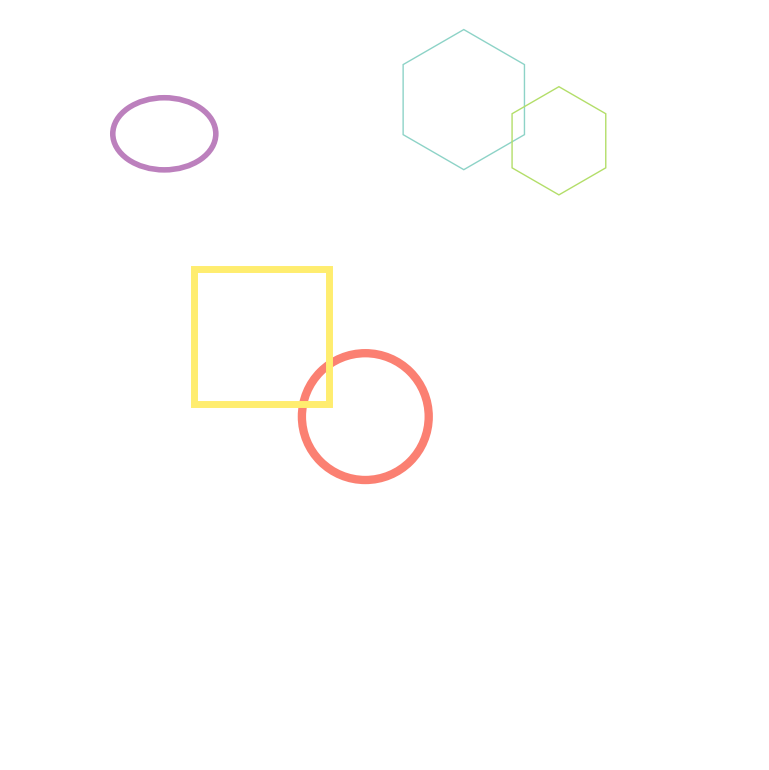[{"shape": "hexagon", "thickness": 0.5, "radius": 0.45, "center": [0.602, 0.871]}, {"shape": "circle", "thickness": 3, "radius": 0.41, "center": [0.474, 0.459]}, {"shape": "hexagon", "thickness": 0.5, "radius": 0.35, "center": [0.726, 0.817]}, {"shape": "oval", "thickness": 2, "radius": 0.33, "center": [0.213, 0.826]}, {"shape": "square", "thickness": 2.5, "radius": 0.44, "center": [0.339, 0.563]}]